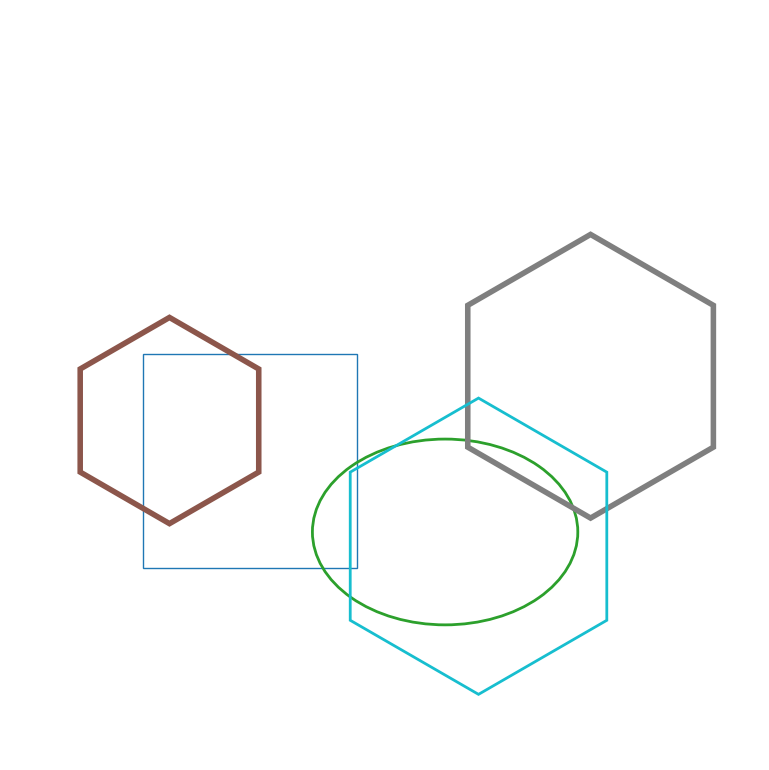[{"shape": "square", "thickness": 0.5, "radius": 0.69, "center": [0.325, 0.401]}, {"shape": "oval", "thickness": 1, "radius": 0.86, "center": [0.578, 0.309]}, {"shape": "hexagon", "thickness": 2, "radius": 0.67, "center": [0.22, 0.454]}, {"shape": "hexagon", "thickness": 2, "radius": 0.92, "center": [0.767, 0.511]}, {"shape": "hexagon", "thickness": 1, "radius": 0.96, "center": [0.621, 0.291]}]